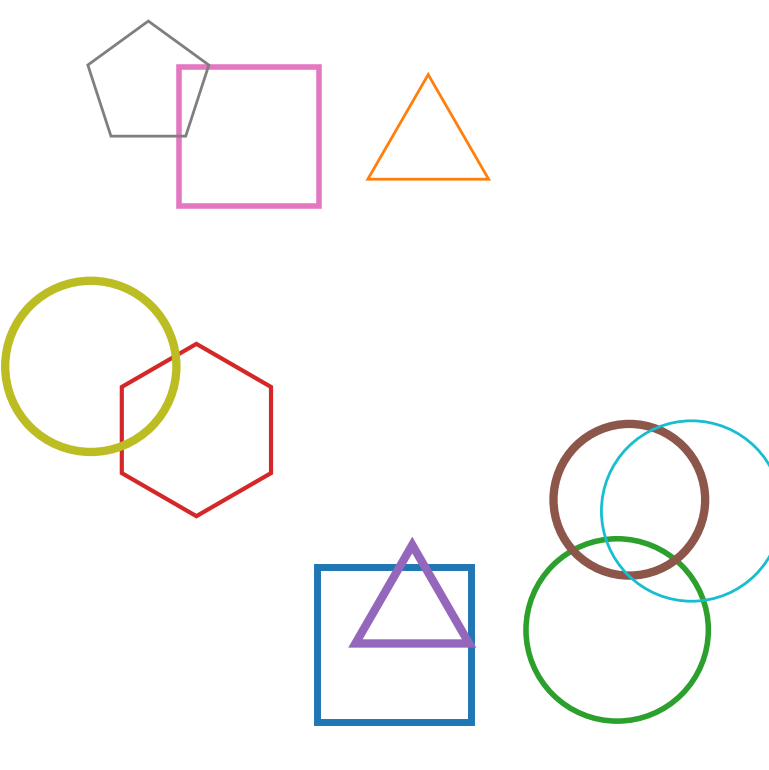[{"shape": "square", "thickness": 2.5, "radius": 0.5, "center": [0.512, 0.163]}, {"shape": "triangle", "thickness": 1, "radius": 0.45, "center": [0.556, 0.813]}, {"shape": "circle", "thickness": 2, "radius": 0.59, "center": [0.802, 0.182]}, {"shape": "hexagon", "thickness": 1.5, "radius": 0.56, "center": [0.255, 0.442]}, {"shape": "triangle", "thickness": 3, "radius": 0.43, "center": [0.535, 0.207]}, {"shape": "circle", "thickness": 3, "radius": 0.49, "center": [0.817, 0.351]}, {"shape": "square", "thickness": 2, "radius": 0.45, "center": [0.324, 0.823]}, {"shape": "pentagon", "thickness": 1, "radius": 0.41, "center": [0.193, 0.89]}, {"shape": "circle", "thickness": 3, "radius": 0.56, "center": [0.118, 0.524]}, {"shape": "circle", "thickness": 1, "radius": 0.59, "center": [0.898, 0.336]}]